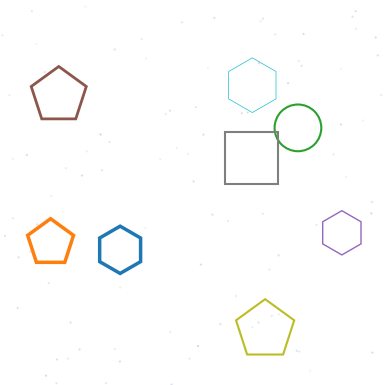[{"shape": "hexagon", "thickness": 2.5, "radius": 0.31, "center": [0.312, 0.351]}, {"shape": "pentagon", "thickness": 2.5, "radius": 0.31, "center": [0.131, 0.369]}, {"shape": "circle", "thickness": 1.5, "radius": 0.3, "center": [0.774, 0.668]}, {"shape": "hexagon", "thickness": 1, "radius": 0.29, "center": [0.888, 0.395]}, {"shape": "pentagon", "thickness": 2, "radius": 0.38, "center": [0.153, 0.752]}, {"shape": "square", "thickness": 1.5, "radius": 0.34, "center": [0.653, 0.589]}, {"shape": "pentagon", "thickness": 1.5, "radius": 0.4, "center": [0.689, 0.143]}, {"shape": "hexagon", "thickness": 0.5, "radius": 0.36, "center": [0.655, 0.779]}]